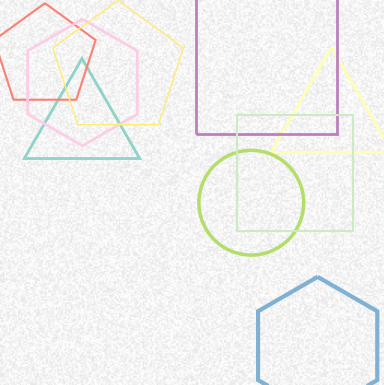[{"shape": "triangle", "thickness": 2, "radius": 0.87, "center": [0.213, 0.675]}, {"shape": "triangle", "thickness": 2, "radius": 0.91, "center": [0.861, 0.695]}, {"shape": "pentagon", "thickness": 1.5, "radius": 0.69, "center": [0.117, 0.853]}, {"shape": "hexagon", "thickness": 3, "radius": 0.89, "center": [0.825, 0.102]}, {"shape": "circle", "thickness": 2.5, "radius": 0.68, "center": [0.653, 0.474]}, {"shape": "hexagon", "thickness": 2, "radius": 0.82, "center": [0.214, 0.786]}, {"shape": "square", "thickness": 2, "radius": 0.92, "center": [0.693, 0.834]}, {"shape": "square", "thickness": 1.5, "radius": 0.75, "center": [0.766, 0.551]}, {"shape": "pentagon", "thickness": 1, "radius": 0.89, "center": [0.307, 0.82]}]